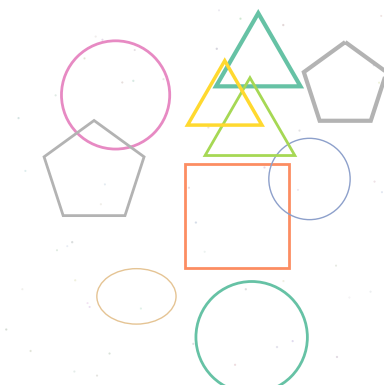[{"shape": "triangle", "thickness": 3, "radius": 0.63, "center": [0.671, 0.839]}, {"shape": "circle", "thickness": 2, "radius": 0.72, "center": [0.654, 0.124]}, {"shape": "square", "thickness": 2, "radius": 0.67, "center": [0.617, 0.439]}, {"shape": "circle", "thickness": 1, "radius": 0.53, "center": [0.804, 0.535]}, {"shape": "circle", "thickness": 2, "radius": 0.7, "center": [0.3, 0.753]}, {"shape": "triangle", "thickness": 2, "radius": 0.67, "center": [0.649, 0.663]}, {"shape": "triangle", "thickness": 2.5, "radius": 0.56, "center": [0.584, 0.731]}, {"shape": "oval", "thickness": 1, "radius": 0.51, "center": [0.354, 0.23]}, {"shape": "pentagon", "thickness": 2, "radius": 0.68, "center": [0.244, 0.55]}, {"shape": "pentagon", "thickness": 3, "radius": 0.57, "center": [0.897, 0.778]}]